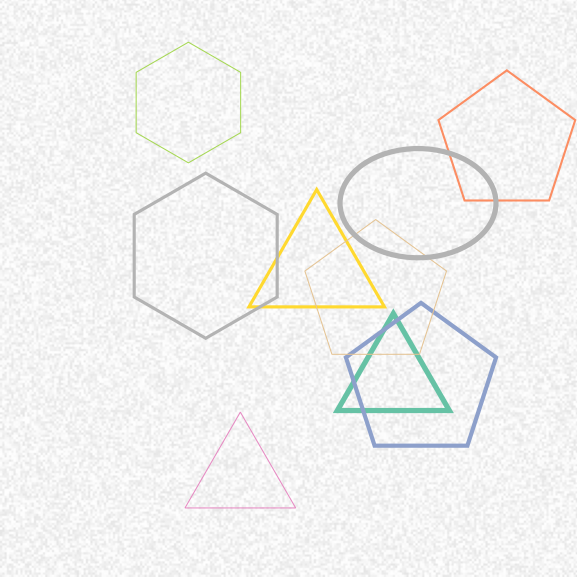[{"shape": "triangle", "thickness": 2.5, "radius": 0.56, "center": [0.681, 0.344]}, {"shape": "pentagon", "thickness": 1, "radius": 0.62, "center": [0.878, 0.753]}, {"shape": "pentagon", "thickness": 2, "radius": 0.68, "center": [0.729, 0.338]}, {"shape": "triangle", "thickness": 0.5, "radius": 0.55, "center": [0.416, 0.175]}, {"shape": "hexagon", "thickness": 0.5, "radius": 0.52, "center": [0.326, 0.822]}, {"shape": "triangle", "thickness": 1.5, "radius": 0.68, "center": [0.548, 0.535]}, {"shape": "pentagon", "thickness": 0.5, "radius": 0.64, "center": [0.651, 0.49]}, {"shape": "hexagon", "thickness": 1.5, "radius": 0.71, "center": [0.356, 0.556]}, {"shape": "oval", "thickness": 2.5, "radius": 0.68, "center": [0.724, 0.647]}]